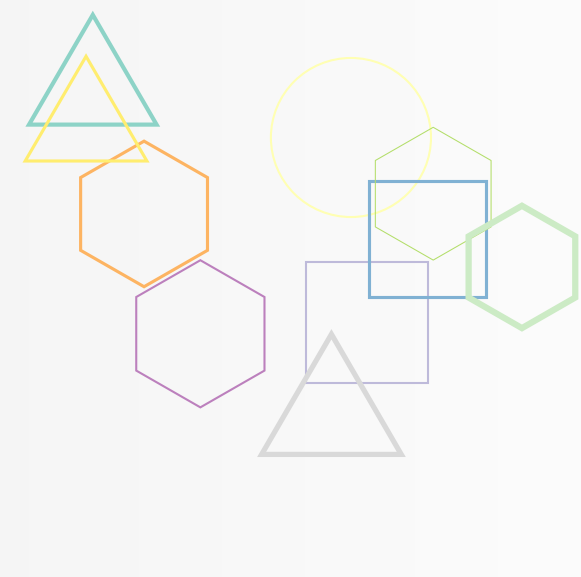[{"shape": "triangle", "thickness": 2, "radius": 0.63, "center": [0.16, 0.847]}, {"shape": "circle", "thickness": 1, "radius": 0.69, "center": [0.604, 0.761]}, {"shape": "square", "thickness": 1, "radius": 0.52, "center": [0.632, 0.441]}, {"shape": "square", "thickness": 1.5, "radius": 0.5, "center": [0.735, 0.585]}, {"shape": "hexagon", "thickness": 1.5, "radius": 0.63, "center": [0.248, 0.629]}, {"shape": "hexagon", "thickness": 0.5, "radius": 0.57, "center": [0.745, 0.664]}, {"shape": "triangle", "thickness": 2.5, "radius": 0.69, "center": [0.57, 0.282]}, {"shape": "hexagon", "thickness": 1, "radius": 0.64, "center": [0.345, 0.421]}, {"shape": "hexagon", "thickness": 3, "radius": 0.53, "center": [0.898, 0.537]}, {"shape": "triangle", "thickness": 1.5, "radius": 0.6, "center": [0.148, 0.781]}]